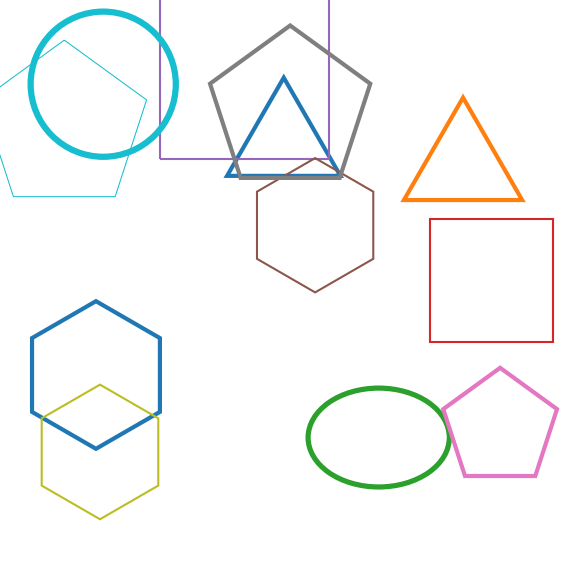[{"shape": "hexagon", "thickness": 2, "radius": 0.64, "center": [0.166, 0.35]}, {"shape": "triangle", "thickness": 2, "radius": 0.57, "center": [0.491, 0.751]}, {"shape": "triangle", "thickness": 2, "radius": 0.59, "center": [0.802, 0.712]}, {"shape": "oval", "thickness": 2.5, "radius": 0.61, "center": [0.656, 0.241]}, {"shape": "square", "thickness": 1, "radius": 0.53, "center": [0.851, 0.514]}, {"shape": "square", "thickness": 1, "radius": 0.73, "center": [0.423, 0.87]}, {"shape": "hexagon", "thickness": 1, "radius": 0.58, "center": [0.546, 0.609]}, {"shape": "pentagon", "thickness": 2, "radius": 0.52, "center": [0.866, 0.259]}, {"shape": "pentagon", "thickness": 2, "radius": 0.73, "center": [0.502, 0.809]}, {"shape": "hexagon", "thickness": 1, "radius": 0.58, "center": [0.173, 0.217]}, {"shape": "pentagon", "thickness": 0.5, "radius": 0.75, "center": [0.111, 0.78]}, {"shape": "circle", "thickness": 3, "radius": 0.63, "center": [0.179, 0.853]}]